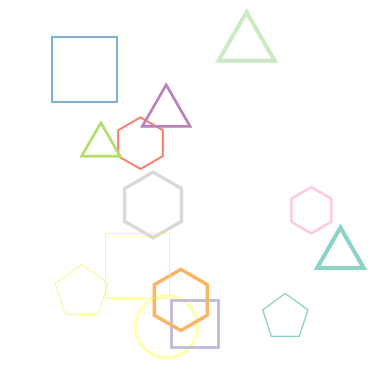[{"shape": "pentagon", "thickness": 1, "radius": 0.31, "center": [0.741, 0.176]}, {"shape": "triangle", "thickness": 3, "radius": 0.35, "center": [0.884, 0.339]}, {"shape": "circle", "thickness": 2.5, "radius": 0.4, "center": [0.433, 0.152]}, {"shape": "square", "thickness": 2, "radius": 0.31, "center": [0.504, 0.159]}, {"shape": "hexagon", "thickness": 1.5, "radius": 0.34, "center": [0.365, 0.628]}, {"shape": "square", "thickness": 1.5, "radius": 0.42, "center": [0.22, 0.82]}, {"shape": "hexagon", "thickness": 2.5, "radius": 0.4, "center": [0.47, 0.221]}, {"shape": "triangle", "thickness": 2, "radius": 0.29, "center": [0.262, 0.623]}, {"shape": "hexagon", "thickness": 2, "radius": 0.3, "center": [0.809, 0.454]}, {"shape": "hexagon", "thickness": 2.5, "radius": 0.43, "center": [0.398, 0.468]}, {"shape": "triangle", "thickness": 2, "radius": 0.36, "center": [0.432, 0.708]}, {"shape": "triangle", "thickness": 3, "radius": 0.42, "center": [0.64, 0.884]}, {"shape": "pentagon", "thickness": 0.5, "radius": 0.36, "center": [0.212, 0.242]}, {"shape": "square", "thickness": 0.5, "radius": 0.42, "center": [0.356, 0.311]}]